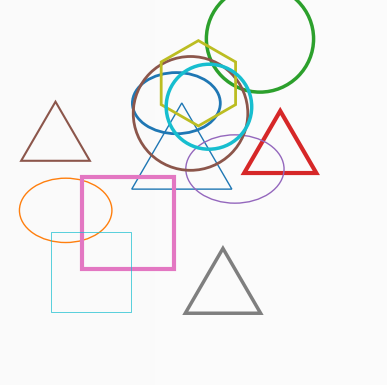[{"shape": "oval", "thickness": 2, "radius": 0.57, "center": [0.455, 0.732]}, {"shape": "triangle", "thickness": 1, "radius": 0.75, "center": [0.469, 0.583]}, {"shape": "oval", "thickness": 1, "radius": 0.6, "center": [0.169, 0.454]}, {"shape": "circle", "thickness": 2.5, "radius": 0.69, "center": [0.671, 0.899]}, {"shape": "triangle", "thickness": 3, "radius": 0.54, "center": [0.723, 0.604]}, {"shape": "oval", "thickness": 1, "radius": 0.63, "center": [0.606, 0.561]}, {"shape": "triangle", "thickness": 1.5, "radius": 0.51, "center": [0.143, 0.634]}, {"shape": "circle", "thickness": 2, "radius": 0.74, "center": [0.492, 0.705]}, {"shape": "square", "thickness": 3, "radius": 0.59, "center": [0.331, 0.42]}, {"shape": "triangle", "thickness": 2.5, "radius": 0.56, "center": [0.575, 0.243]}, {"shape": "hexagon", "thickness": 2, "radius": 0.55, "center": [0.512, 0.784]}, {"shape": "square", "thickness": 0.5, "radius": 0.52, "center": [0.235, 0.294]}, {"shape": "circle", "thickness": 2.5, "radius": 0.55, "center": [0.539, 0.723]}]